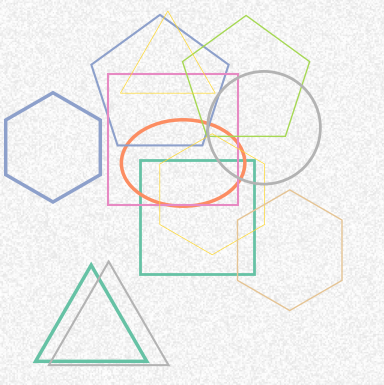[{"shape": "triangle", "thickness": 2.5, "radius": 0.83, "center": [0.237, 0.145]}, {"shape": "square", "thickness": 2, "radius": 0.74, "center": [0.512, 0.436]}, {"shape": "oval", "thickness": 2.5, "radius": 0.8, "center": [0.476, 0.577]}, {"shape": "hexagon", "thickness": 2.5, "radius": 0.71, "center": [0.138, 0.617]}, {"shape": "pentagon", "thickness": 1.5, "radius": 0.94, "center": [0.416, 0.774]}, {"shape": "square", "thickness": 1.5, "radius": 0.85, "center": [0.45, 0.638]}, {"shape": "pentagon", "thickness": 1, "radius": 0.87, "center": [0.639, 0.786]}, {"shape": "hexagon", "thickness": 0.5, "radius": 0.79, "center": [0.551, 0.495]}, {"shape": "triangle", "thickness": 0.5, "radius": 0.71, "center": [0.436, 0.829]}, {"shape": "hexagon", "thickness": 1, "radius": 0.78, "center": [0.753, 0.35]}, {"shape": "triangle", "thickness": 1.5, "radius": 0.9, "center": [0.282, 0.141]}, {"shape": "circle", "thickness": 2, "radius": 0.73, "center": [0.686, 0.668]}]